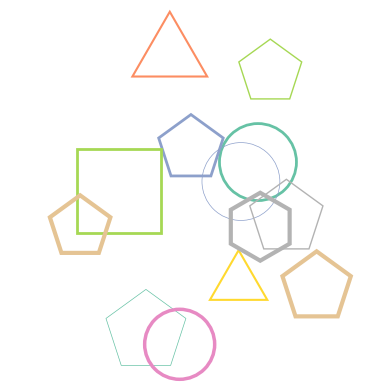[{"shape": "pentagon", "thickness": 0.5, "radius": 0.55, "center": [0.379, 0.139]}, {"shape": "circle", "thickness": 2, "radius": 0.5, "center": [0.67, 0.579]}, {"shape": "triangle", "thickness": 1.5, "radius": 0.56, "center": [0.441, 0.857]}, {"shape": "circle", "thickness": 0.5, "radius": 0.51, "center": [0.626, 0.529]}, {"shape": "pentagon", "thickness": 2, "radius": 0.44, "center": [0.496, 0.614]}, {"shape": "circle", "thickness": 2.5, "radius": 0.45, "center": [0.467, 0.106]}, {"shape": "square", "thickness": 2, "radius": 0.55, "center": [0.309, 0.504]}, {"shape": "pentagon", "thickness": 1, "radius": 0.43, "center": [0.702, 0.813]}, {"shape": "triangle", "thickness": 1.5, "radius": 0.43, "center": [0.62, 0.264]}, {"shape": "pentagon", "thickness": 3, "radius": 0.41, "center": [0.208, 0.41]}, {"shape": "pentagon", "thickness": 3, "radius": 0.47, "center": [0.822, 0.254]}, {"shape": "pentagon", "thickness": 1, "radius": 0.5, "center": [0.744, 0.434]}, {"shape": "hexagon", "thickness": 3, "radius": 0.44, "center": [0.676, 0.411]}]